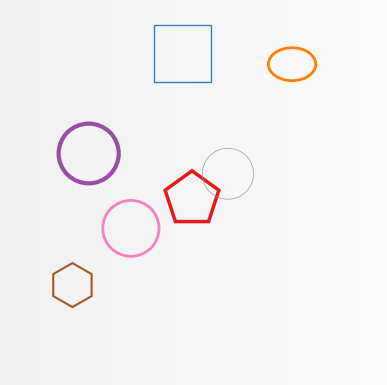[{"shape": "pentagon", "thickness": 2.5, "radius": 0.36, "center": [0.495, 0.483]}, {"shape": "square", "thickness": 1, "radius": 0.37, "center": [0.47, 0.861]}, {"shape": "circle", "thickness": 3, "radius": 0.39, "center": [0.229, 0.601]}, {"shape": "oval", "thickness": 2, "radius": 0.31, "center": [0.754, 0.833]}, {"shape": "hexagon", "thickness": 1.5, "radius": 0.29, "center": [0.187, 0.26]}, {"shape": "circle", "thickness": 2, "radius": 0.36, "center": [0.338, 0.407]}, {"shape": "circle", "thickness": 0.5, "radius": 0.33, "center": [0.588, 0.549]}]